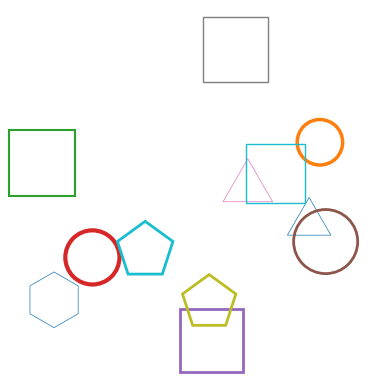[{"shape": "hexagon", "thickness": 0.5, "radius": 0.36, "center": [0.14, 0.221]}, {"shape": "triangle", "thickness": 0.5, "radius": 0.33, "center": [0.803, 0.422]}, {"shape": "circle", "thickness": 2.5, "radius": 0.3, "center": [0.831, 0.63]}, {"shape": "square", "thickness": 1.5, "radius": 0.43, "center": [0.11, 0.577]}, {"shape": "circle", "thickness": 3, "radius": 0.35, "center": [0.24, 0.331]}, {"shape": "square", "thickness": 2, "radius": 0.41, "center": [0.55, 0.115]}, {"shape": "circle", "thickness": 2, "radius": 0.42, "center": [0.846, 0.373]}, {"shape": "triangle", "thickness": 0.5, "radius": 0.37, "center": [0.644, 0.513]}, {"shape": "square", "thickness": 1, "radius": 0.42, "center": [0.612, 0.871]}, {"shape": "pentagon", "thickness": 2, "radius": 0.36, "center": [0.543, 0.214]}, {"shape": "pentagon", "thickness": 2, "radius": 0.38, "center": [0.377, 0.349]}, {"shape": "square", "thickness": 1, "radius": 0.39, "center": [0.715, 0.549]}]